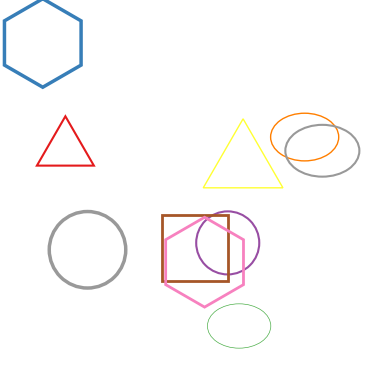[{"shape": "triangle", "thickness": 1.5, "radius": 0.43, "center": [0.17, 0.613]}, {"shape": "hexagon", "thickness": 2.5, "radius": 0.57, "center": [0.111, 0.888]}, {"shape": "oval", "thickness": 0.5, "radius": 0.41, "center": [0.621, 0.153]}, {"shape": "circle", "thickness": 1.5, "radius": 0.41, "center": [0.592, 0.369]}, {"shape": "oval", "thickness": 1, "radius": 0.44, "center": [0.791, 0.644]}, {"shape": "triangle", "thickness": 1, "radius": 0.6, "center": [0.631, 0.572]}, {"shape": "square", "thickness": 2, "radius": 0.43, "center": [0.506, 0.356]}, {"shape": "hexagon", "thickness": 2, "radius": 0.58, "center": [0.531, 0.319]}, {"shape": "oval", "thickness": 1.5, "radius": 0.48, "center": [0.837, 0.608]}, {"shape": "circle", "thickness": 2.5, "radius": 0.5, "center": [0.227, 0.351]}]